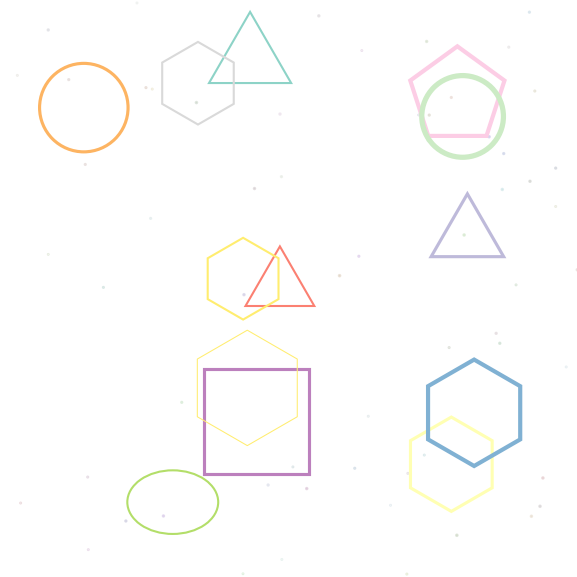[{"shape": "triangle", "thickness": 1, "radius": 0.41, "center": [0.433, 0.896]}, {"shape": "hexagon", "thickness": 1.5, "radius": 0.41, "center": [0.781, 0.195]}, {"shape": "triangle", "thickness": 1.5, "radius": 0.36, "center": [0.809, 0.591]}, {"shape": "triangle", "thickness": 1, "radius": 0.34, "center": [0.485, 0.504]}, {"shape": "hexagon", "thickness": 2, "radius": 0.46, "center": [0.821, 0.284]}, {"shape": "circle", "thickness": 1.5, "radius": 0.38, "center": [0.145, 0.813]}, {"shape": "oval", "thickness": 1, "radius": 0.39, "center": [0.299, 0.13]}, {"shape": "pentagon", "thickness": 2, "radius": 0.43, "center": [0.792, 0.833]}, {"shape": "hexagon", "thickness": 1, "radius": 0.36, "center": [0.343, 0.855]}, {"shape": "square", "thickness": 1.5, "radius": 0.46, "center": [0.444, 0.269]}, {"shape": "circle", "thickness": 2.5, "radius": 0.35, "center": [0.801, 0.798]}, {"shape": "hexagon", "thickness": 1, "radius": 0.35, "center": [0.421, 0.517]}, {"shape": "hexagon", "thickness": 0.5, "radius": 0.5, "center": [0.428, 0.327]}]